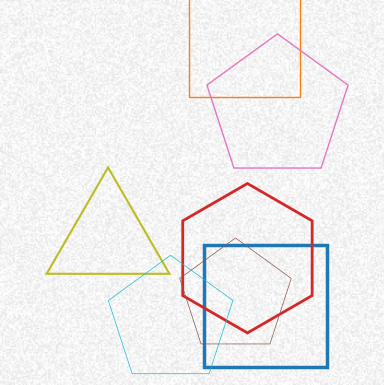[{"shape": "square", "thickness": 2.5, "radius": 0.79, "center": [0.69, 0.204]}, {"shape": "square", "thickness": 1, "radius": 0.72, "center": [0.635, 0.892]}, {"shape": "hexagon", "thickness": 2, "radius": 0.97, "center": [0.643, 0.329]}, {"shape": "pentagon", "thickness": 0.5, "radius": 0.76, "center": [0.612, 0.23]}, {"shape": "pentagon", "thickness": 1, "radius": 0.96, "center": [0.721, 0.719]}, {"shape": "triangle", "thickness": 1.5, "radius": 0.92, "center": [0.281, 0.381]}, {"shape": "pentagon", "thickness": 0.5, "radius": 0.85, "center": [0.443, 0.167]}]